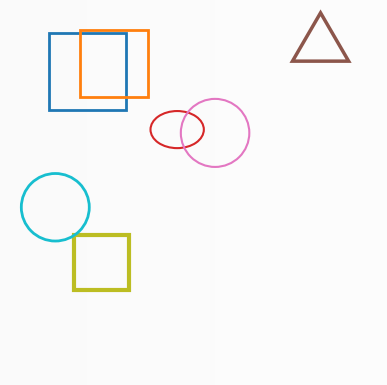[{"shape": "square", "thickness": 2, "radius": 0.5, "center": [0.226, 0.813]}, {"shape": "square", "thickness": 2, "radius": 0.43, "center": [0.294, 0.835]}, {"shape": "oval", "thickness": 1.5, "radius": 0.34, "center": [0.457, 0.663]}, {"shape": "triangle", "thickness": 2.5, "radius": 0.42, "center": [0.827, 0.883]}, {"shape": "circle", "thickness": 1.5, "radius": 0.44, "center": [0.555, 0.655]}, {"shape": "square", "thickness": 3, "radius": 0.36, "center": [0.262, 0.319]}, {"shape": "circle", "thickness": 2, "radius": 0.44, "center": [0.143, 0.462]}]